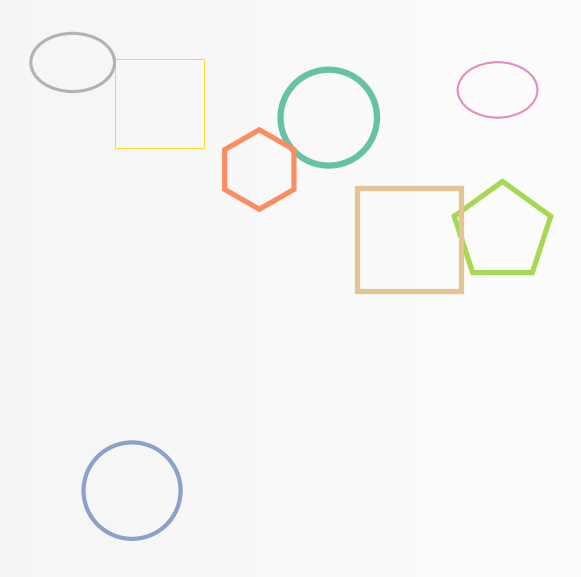[{"shape": "circle", "thickness": 3, "radius": 0.42, "center": [0.566, 0.795]}, {"shape": "hexagon", "thickness": 2.5, "radius": 0.34, "center": [0.446, 0.706]}, {"shape": "circle", "thickness": 2, "radius": 0.42, "center": [0.227, 0.15]}, {"shape": "oval", "thickness": 1, "radius": 0.34, "center": [0.856, 0.843]}, {"shape": "pentagon", "thickness": 2.5, "radius": 0.44, "center": [0.865, 0.598]}, {"shape": "square", "thickness": 0.5, "radius": 0.38, "center": [0.274, 0.82]}, {"shape": "square", "thickness": 2.5, "radius": 0.45, "center": [0.704, 0.584]}, {"shape": "oval", "thickness": 1.5, "radius": 0.36, "center": [0.125, 0.891]}]